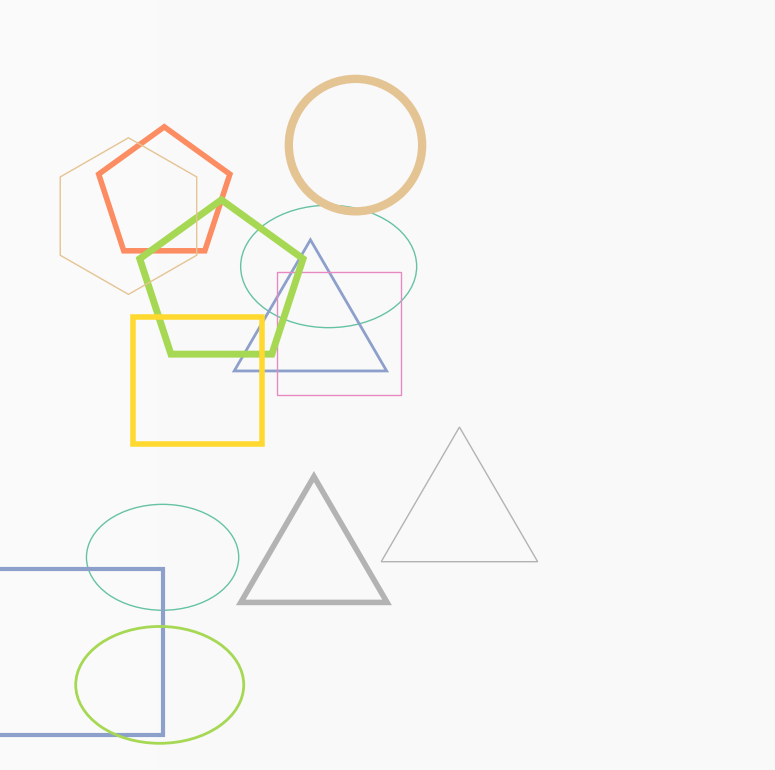[{"shape": "oval", "thickness": 0.5, "radius": 0.57, "center": [0.424, 0.654]}, {"shape": "oval", "thickness": 0.5, "radius": 0.49, "center": [0.21, 0.276]}, {"shape": "pentagon", "thickness": 2, "radius": 0.44, "center": [0.212, 0.746]}, {"shape": "square", "thickness": 1.5, "radius": 0.54, "center": [0.102, 0.153]}, {"shape": "triangle", "thickness": 1, "radius": 0.57, "center": [0.401, 0.575]}, {"shape": "square", "thickness": 0.5, "radius": 0.4, "center": [0.437, 0.567]}, {"shape": "pentagon", "thickness": 2.5, "radius": 0.55, "center": [0.286, 0.63]}, {"shape": "oval", "thickness": 1, "radius": 0.54, "center": [0.206, 0.111]}, {"shape": "square", "thickness": 2, "radius": 0.41, "center": [0.255, 0.506]}, {"shape": "hexagon", "thickness": 0.5, "radius": 0.51, "center": [0.166, 0.719]}, {"shape": "circle", "thickness": 3, "radius": 0.43, "center": [0.459, 0.812]}, {"shape": "triangle", "thickness": 2, "radius": 0.54, "center": [0.405, 0.272]}, {"shape": "triangle", "thickness": 0.5, "radius": 0.58, "center": [0.593, 0.329]}]